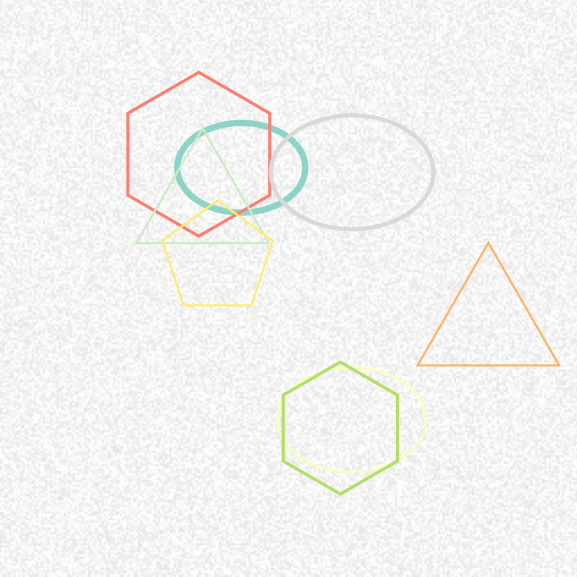[{"shape": "oval", "thickness": 3, "radius": 0.55, "center": [0.418, 0.709]}, {"shape": "oval", "thickness": 1, "radius": 0.64, "center": [0.609, 0.272]}, {"shape": "hexagon", "thickness": 1.5, "radius": 0.71, "center": [0.344, 0.732]}, {"shape": "triangle", "thickness": 1, "radius": 0.71, "center": [0.846, 0.437]}, {"shape": "hexagon", "thickness": 1.5, "radius": 0.57, "center": [0.589, 0.258]}, {"shape": "oval", "thickness": 2, "radius": 0.7, "center": [0.61, 0.701]}, {"shape": "triangle", "thickness": 1, "radius": 0.66, "center": [0.351, 0.644]}, {"shape": "pentagon", "thickness": 1, "radius": 0.5, "center": [0.377, 0.552]}]